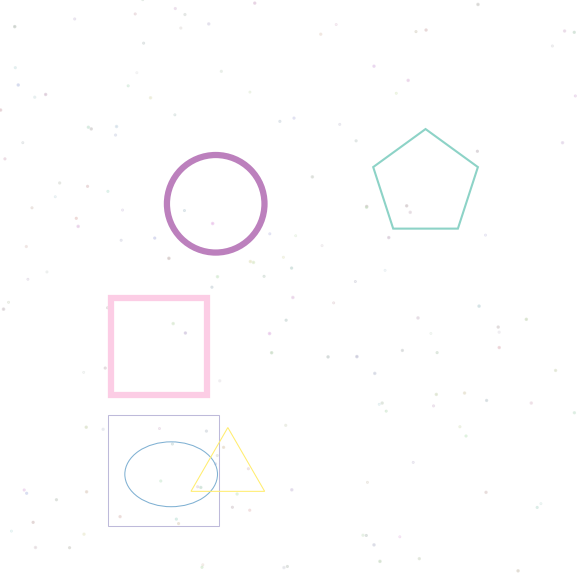[{"shape": "pentagon", "thickness": 1, "radius": 0.48, "center": [0.737, 0.68]}, {"shape": "square", "thickness": 0.5, "radius": 0.48, "center": [0.283, 0.185]}, {"shape": "oval", "thickness": 0.5, "radius": 0.4, "center": [0.296, 0.178]}, {"shape": "square", "thickness": 3, "radius": 0.42, "center": [0.276, 0.399]}, {"shape": "circle", "thickness": 3, "radius": 0.42, "center": [0.374, 0.646]}, {"shape": "triangle", "thickness": 0.5, "radius": 0.37, "center": [0.395, 0.185]}]